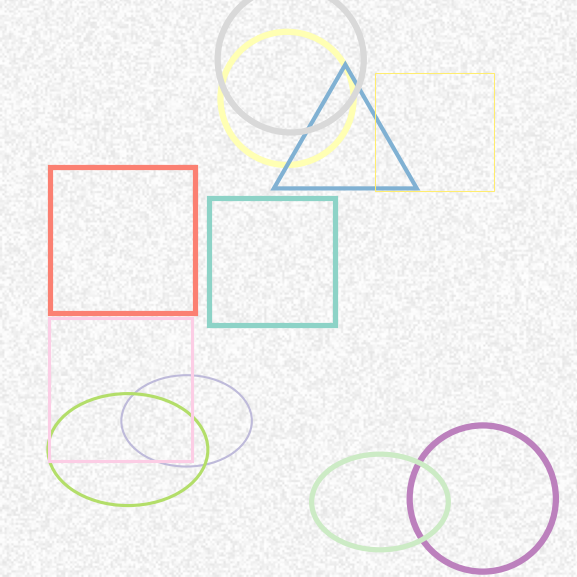[{"shape": "square", "thickness": 2.5, "radius": 0.55, "center": [0.471, 0.547]}, {"shape": "circle", "thickness": 3, "radius": 0.58, "center": [0.497, 0.829]}, {"shape": "oval", "thickness": 1, "radius": 0.57, "center": [0.323, 0.27]}, {"shape": "square", "thickness": 2.5, "radius": 0.63, "center": [0.212, 0.584]}, {"shape": "triangle", "thickness": 2, "radius": 0.71, "center": [0.598, 0.744]}, {"shape": "oval", "thickness": 1.5, "radius": 0.69, "center": [0.221, 0.221]}, {"shape": "square", "thickness": 1.5, "radius": 0.62, "center": [0.208, 0.325]}, {"shape": "circle", "thickness": 3, "radius": 0.63, "center": [0.503, 0.896]}, {"shape": "circle", "thickness": 3, "radius": 0.63, "center": [0.836, 0.136]}, {"shape": "oval", "thickness": 2.5, "radius": 0.59, "center": [0.658, 0.13]}, {"shape": "square", "thickness": 0.5, "radius": 0.51, "center": [0.752, 0.771]}]